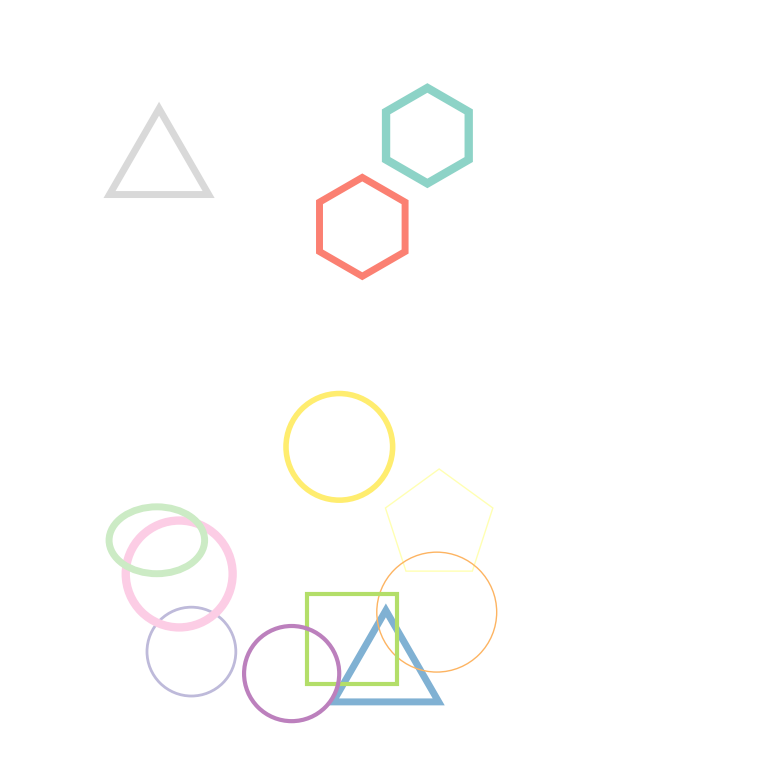[{"shape": "hexagon", "thickness": 3, "radius": 0.31, "center": [0.555, 0.824]}, {"shape": "pentagon", "thickness": 0.5, "radius": 0.37, "center": [0.57, 0.318]}, {"shape": "circle", "thickness": 1, "radius": 0.29, "center": [0.249, 0.154]}, {"shape": "hexagon", "thickness": 2.5, "radius": 0.32, "center": [0.471, 0.705]}, {"shape": "triangle", "thickness": 2.5, "radius": 0.4, "center": [0.501, 0.128]}, {"shape": "circle", "thickness": 0.5, "radius": 0.39, "center": [0.567, 0.205]}, {"shape": "square", "thickness": 1.5, "radius": 0.29, "center": [0.457, 0.17]}, {"shape": "circle", "thickness": 3, "radius": 0.35, "center": [0.233, 0.255]}, {"shape": "triangle", "thickness": 2.5, "radius": 0.37, "center": [0.207, 0.784]}, {"shape": "circle", "thickness": 1.5, "radius": 0.31, "center": [0.379, 0.125]}, {"shape": "oval", "thickness": 2.5, "radius": 0.31, "center": [0.204, 0.298]}, {"shape": "circle", "thickness": 2, "radius": 0.35, "center": [0.441, 0.42]}]